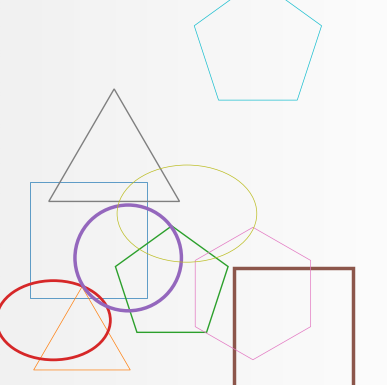[{"shape": "square", "thickness": 0.5, "radius": 0.76, "center": [0.229, 0.376]}, {"shape": "triangle", "thickness": 0.5, "radius": 0.72, "center": [0.212, 0.111]}, {"shape": "pentagon", "thickness": 1, "radius": 0.76, "center": [0.443, 0.26]}, {"shape": "oval", "thickness": 2, "radius": 0.73, "center": [0.138, 0.168]}, {"shape": "circle", "thickness": 2.5, "radius": 0.69, "center": [0.331, 0.33]}, {"shape": "square", "thickness": 2.5, "radius": 0.77, "center": [0.757, 0.151]}, {"shape": "hexagon", "thickness": 0.5, "radius": 0.86, "center": [0.653, 0.238]}, {"shape": "triangle", "thickness": 1, "radius": 0.97, "center": [0.295, 0.574]}, {"shape": "oval", "thickness": 0.5, "radius": 0.9, "center": [0.482, 0.445]}, {"shape": "pentagon", "thickness": 0.5, "radius": 0.86, "center": [0.666, 0.88]}]